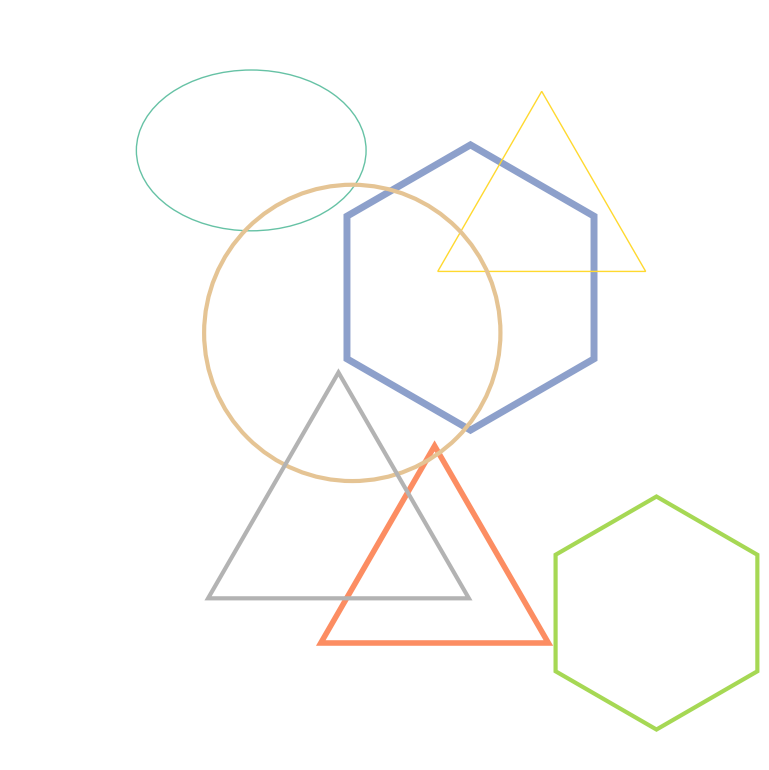[{"shape": "oval", "thickness": 0.5, "radius": 0.75, "center": [0.326, 0.805]}, {"shape": "triangle", "thickness": 2, "radius": 0.85, "center": [0.564, 0.25]}, {"shape": "hexagon", "thickness": 2.5, "radius": 0.93, "center": [0.611, 0.627]}, {"shape": "hexagon", "thickness": 1.5, "radius": 0.76, "center": [0.853, 0.204]}, {"shape": "triangle", "thickness": 0.5, "radius": 0.78, "center": [0.704, 0.725]}, {"shape": "circle", "thickness": 1.5, "radius": 0.96, "center": [0.458, 0.568]}, {"shape": "triangle", "thickness": 1.5, "radius": 0.98, "center": [0.44, 0.321]}]